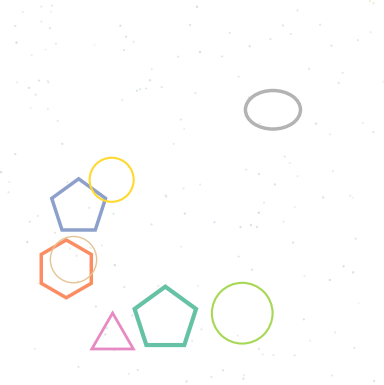[{"shape": "pentagon", "thickness": 3, "radius": 0.42, "center": [0.429, 0.172]}, {"shape": "hexagon", "thickness": 2.5, "radius": 0.38, "center": [0.172, 0.302]}, {"shape": "pentagon", "thickness": 2.5, "radius": 0.37, "center": [0.204, 0.462]}, {"shape": "triangle", "thickness": 2, "radius": 0.31, "center": [0.292, 0.125]}, {"shape": "circle", "thickness": 1.5, "radius": 0.39, "center": [0.629, 0.186]}, {"shape": "circle", "thickness": 1.5, "radius": 0.29, "center": [0.29, 0.533]}, {"shape": "circle", "thickness": 1, "radius": 0.3, "center": [0.191, 0.326]}, {"shape": "oval", "thickness": 2.5, "radius": 0.36, "center": [0.709, 0.715]}]